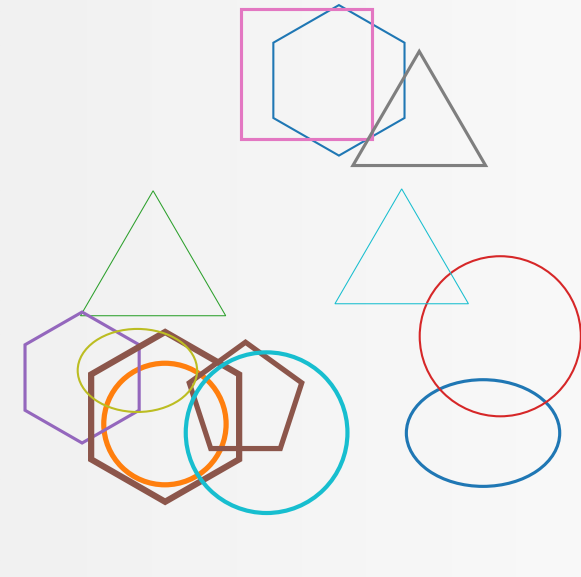[{"shape": "oval", "thickness": 1.5, "radius": 0.66, "center": [0.831, 0.249]}, {"shape": "hexagon", "thickness": 1, "radius": 0.65, "center": [0.583, 0.86]}, {"shape": "circle", "thickness": 2.5, "radius": 0.53, "center": [0.284, 0.265]}, {"shape": "triangle", "thickness": 0.5, "radius": 0.72, "center": [0.263, 0.525]}, {"shape": "circle", "thickness": 1, "radius": 0.69, "center": [0.861, 0.417]}, {"shape": "hexagon", "thickness": 1.5, "radius": 0.57, "center": [0.141, 0.345]}, {"shape": "hexagon", "thickness": 3, "radius": 0.74, "center": [0.284, 0.277]}, {"shape": "pentagon", "thickness": 2.5, "radius": 0.51, "center": [0.422, 0.305]}, {"shape": "square", "thickness": 1.5, "radius": 0.57, "center": [0.528, 0.871]}, {"shape": "triangle", "thickness": 1.5, "radius": 0.66, "center": [0.721, 0.778]}, {"shape": "oval", "thickness": 1, "radius": 0.51, "center": [0.236, 0.358]}, {"shape": "triangle", "thickness": 0.5, "radius": 0.66, "center": [0.691, 0.539]}, {"shape": "circle", "thickness": 2, "radius": 0.7, "center": [0.459, 0.25]}]